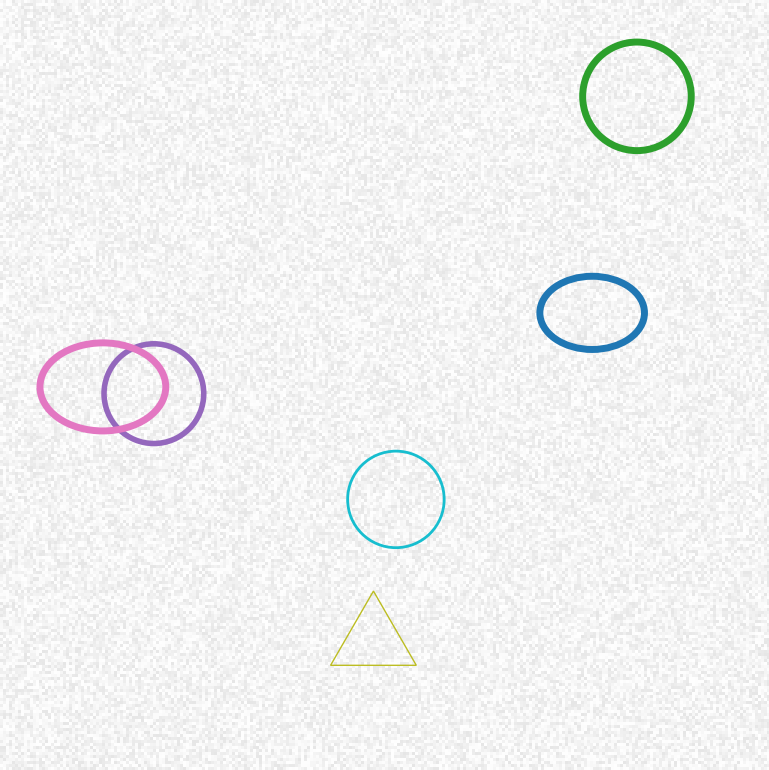[{"shape": "oval", "thickness": 2.5, "radius": 0.34, "center": [0.769, 0.594]}, {"shape": "circle", "thickness": 2.5, "radius": 0.35, "center": [0.827, 0.875]}, {"shape": "circle", "thickness": 2, "radius": 0.32, "center": [0.2, 0.489]}, {"shape": "oval", "thickness": 2.5, "radius": 0.41, "center": [0.134, 0.498]}, {"shape": "triangle", "thickness": 0.5, "radius": 0.32, "center": [0.485, 0.168]}, {"shape": "circle", "thickness": 1, "radius": 0.31, "center": [0.514, 0.351]}]